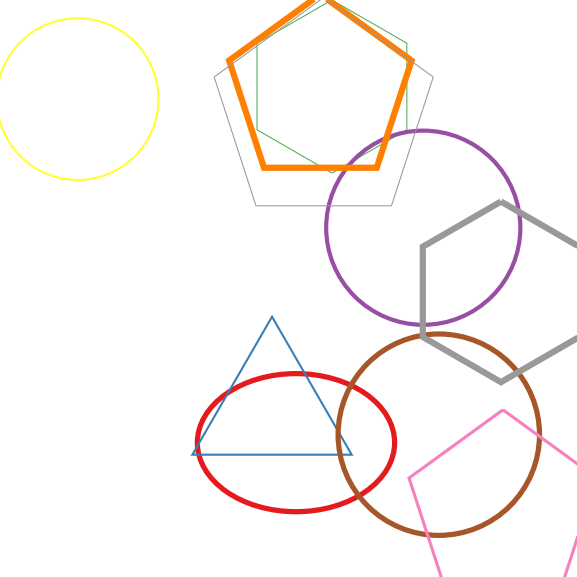[{"shape": "oval", "thickness": 2.5, "radius": 0.85, "center": [0.513, 0.233]}, {"shape": "triangle", "thickness": 1, "radius": 0.8, "center": [0.471, 0.291]}, {"shape": "hexagon", "thickness": 0.5, "radius": 0.75, "center": [0.575, 0.849]}, {"shape": "circle", "thickness": 2, "radius": 0.84, "center": [0.733, 0.605]}, {"shape": "pentagon", "thickness": 3, "radius": 0.83, "center": [0.555, 0.843]}, {"shape": "circle", "thickness": 1, "radius": 0.7, "center": [0.134, 0.827]}, {"shape": "circle", "thickness": 2.5, "radius": 0.87, "center": [0.76, 0.246]}, {"shape": "pentagon", "thickness": 1.5, "radius": 0.85, "center": [0.871, 0.119]}, {"shape": "hexagon", "thickness": 3, "radius": 0.78, "center": [0.868, 0.494]}, {"shape": "pentagon", "thickness": 0.5, "radius": 1.0, "center": [0.561, 0.804]}]